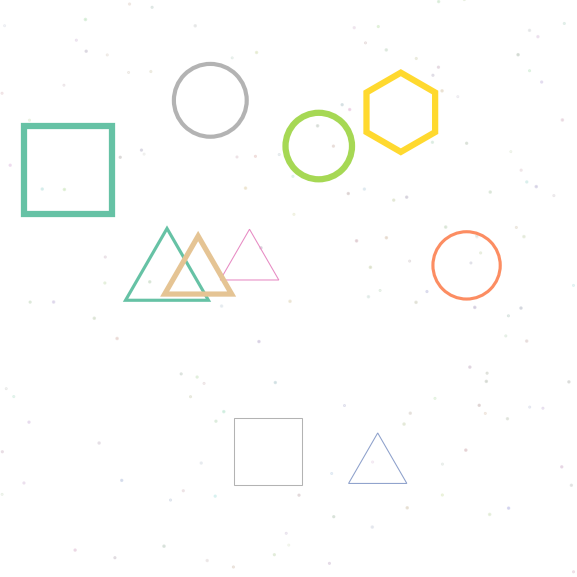[{"shape": "triangle", "thickness": 1.5, "radius": 0.41, "center": [0.289, 0.521]}, {"shape": "square", "thickness": 3, "radius": 0.38, "center": [0.118, 0.705]}, {"shape": "circle", "thickness": 1.5, "radius": 0.29, "center": [0.808, 0.54]}, {"shape": "triangle", "thickness": 0.5, "radius": 0.29, "center": [0.654, 0.191]}, {"shape": "triangle", "thickness": 0.5, "radius": 0.29, "center": [0.432, 0.544]}, {"shape": "circle", "thickness": 3, "radius": 0.29, "center": [0.552, 0.746]}, {"shape": "hexagon", "thickness": 3, "radius": 0.34, "center": [0.694, 0.805]}, {"shape": "triangle", "thickness": 2.5, "radius": 0.33, "center": [0.343, 0.523]}, {"shape": "square", "thickness": 0.5, "radius": 0.29, "center": [0.464, 0.217]}, {"shape": "circle", "thickness": 2, "radius": 0.32, "center": [0.364, 0.825]}]